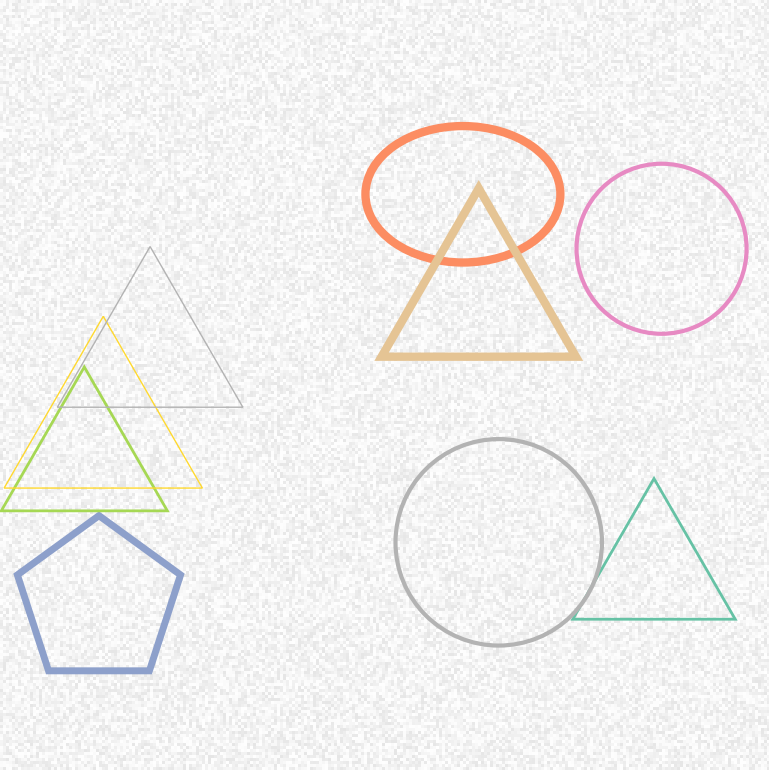[{"shape": "triangle", "thickness": 1, "radius": 0.61, "center": [0.849, 0.257]}, {"shape": "oval", "thickness": 3, "radius": 0.63, "center": [0.601, 0.748]}, {"shape": "pentagon", "thickness": 2.5, "radius": 0.56, "center": [0.129, 0.219]}, {"shape": "circle", "thickness": 1.5, "radius": 0.55, "center": [0.859, 0.677]}, {"shape": "triangle", "thickness": 1, "radius": 0.62, "center": [0.109, 0.399]}, {"shape": "triangle", "thickness": 0.5, "radius": 0.74, "center": [0.134, 0.44]}, {"shape": "triangle", "thickness": 3, "radius": 0.73, "center": [0.622, 0.61]}, {"shape": "triangle", "thickness": 0.5, "radius": 0.7, "center": [0.195, 0.541]}, {"shape": "circle", "thickness": 1.5, "radius": 0.67, "center": [0.648, 0.296]}]